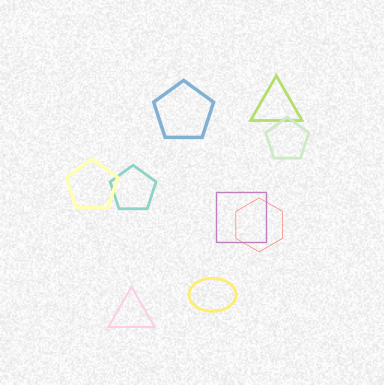[{"shape": "pentagon", "thickness": 2, "radius": 0.31, "center": [0.346, 0.508]}, {"shape": "pentagon", "thickness": 2.5, "radius": 0.35, "center": [0.239, 0.517]}, {"shape": "hexagon", "thickness": 0.5, "radius": 0.35, "center": [0.673, 0.416]}, {"shape": "pentagon", "thickness": 2.5, "radius": 0.41, "center": [0.477, 0.709]}, {"shape": "triangle", "thickness": 2, "radius": 0.39, "center": [0.718, 0.726]}, {"shape": "triangle", "thickness": 1.5, "radius": 0.35, "center": [0.342, 0.185]}, {"shape": "square", "thickness": 1, "radius": 0.32, "center": [0.626, 0.436]}, {"shape": "pentagon", "thickness": 2, "radius": 0.29, "center": [0.746, 0.637]}, {"shape": "oval", "thickness": 2, "radius": 0.31, "center": [0.552, 0.234]}]